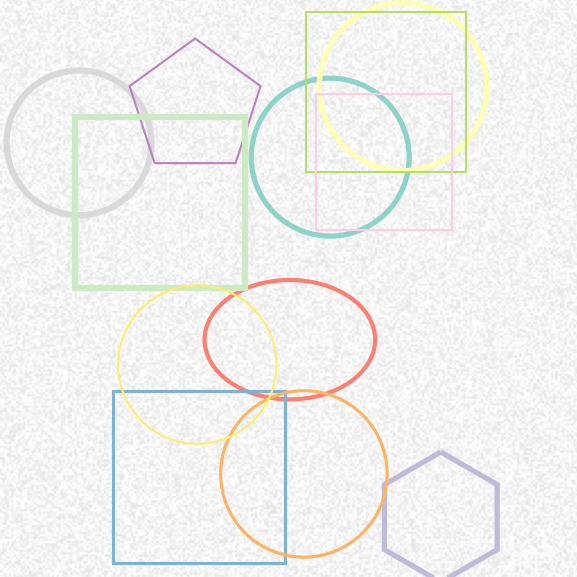[{"shape": "circle", "thickness": 2.5, "radius": 0.68, "center": [0.572, 0.727]}, {"shape": "circle", "thickness": 2.5, "radius": 0.73, "center": [0.698, 0.849]}, {"shape": "hexagon", "thickness": 2.5, "radius": 0.56, "center": [0.763, 0.104]}, {"shape": "oval", "thickness": 2, "radius": 0.74, "center": [0.502, 0.411]}, {"shape": "square", "thickness": 1.5, "radius": 0.75, "center": [0.345, 0.174]}, {"shape": "circle", "thickness": 1.5, "radius": 0.72, "center": [0.526, 0.178]}, {"shape": "square", "thickness": 1, "radius": 0.69, "center": [0.668, 0.84]}, {"shape": "square", "thickness": 1, "radius": 0.59, "center": [0.665, 0.719]}, {"shape": "circle", "thickness": 3, "radius": 0.63, "center": [0.137, 0.752]}, {"shape": "pentagon", "thickness": 1, "radius": 0.6, "center": [0.338, 0.813]}, {"shape": "square", "thickness": 3, "radius": 0.74, "center": [0.277, 0.649]}, {"shape": "circle", "thickness": 1, "radius": 0.69, "center": [0.342, 0.368]}]